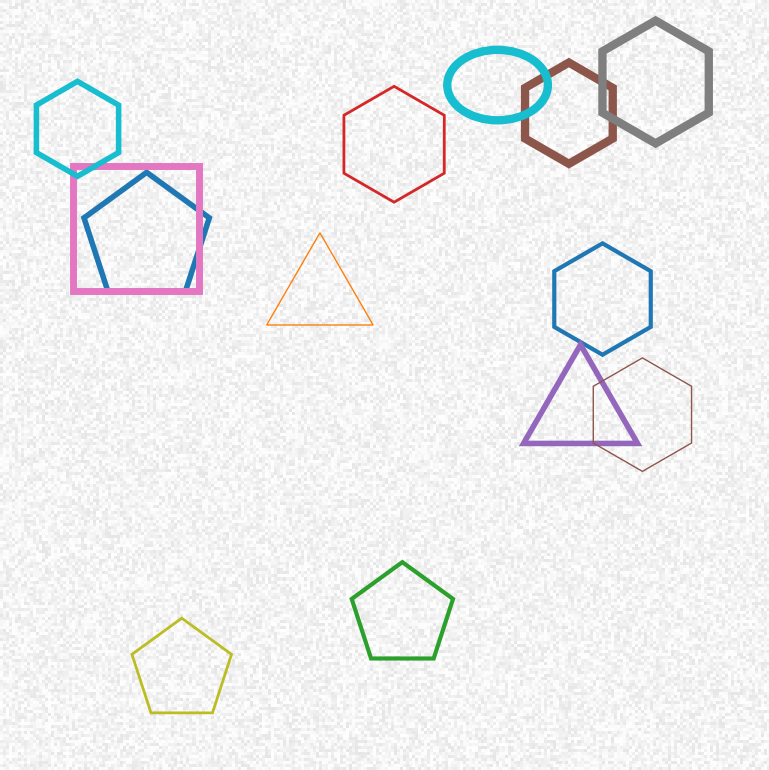[{"shape": "hexagon", "thickness": 1.5, "radius": 0.36, "center": [0.782, 0.612]}, {"shape": "pentagon", "thickness": 2, "radius": 0.43, "center": [0.19, 0.691]}, {"shape": "triangle", "thickness": 0.5, "radius": 0.4, "center": [0.415, 0.618]}, {"shape": "pentagon", "thickness": 1.5, "radius": 0.35, "center": [0.523, 0.201]}, {"shape": "hexagon", "thickness": 1, "radius": 0.38, "center": [0.512, 0.813]}, {"shape": "triangle", "thickness": 2, "radius": 0.43, "center": [0.754, 0.467]}, {"shape": "hexagon", "thickness": 0.5, "radius": 0.37, "center": [0.834, 0.461]}, {"shape": "hexagon", "thickness": 3, "radius": 0.33, "center": [0.739, 0.853]}, {"shape": "square", "thickness": 2.5, "radius": 0.41, "center": [0.176, 0.703]}, {"shape": "hexagon", "thickness": 3, "radius": 0.4, "center": [0.851, 0.893]}, {"shape": "pentagon", "thickness": 1, "radius": 0.34, "center": [0.236, 0.129]}, {"shape": "oval", "thickness": 3, "radius": 0.33, "center": [0.646, 0.89]}, {"shape": "hexagon", "thickness": 2, "radius": 0.31, "center": [0.101, 0.833]}]